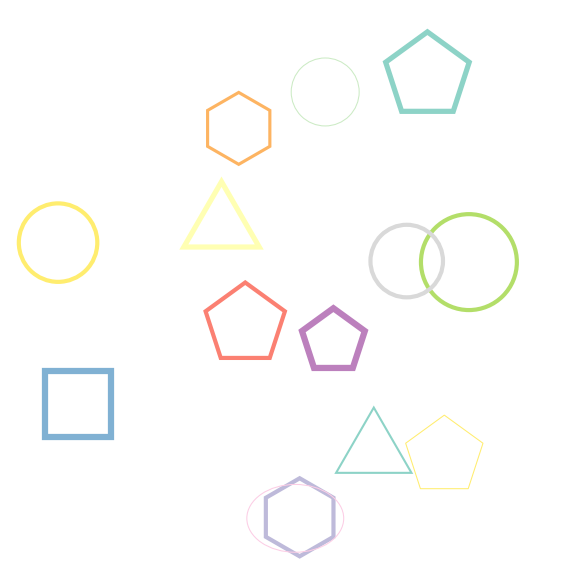[{"shape": "triangle", "thickness": 1, "radius": 0.38, "center": [0.647, 0.218]}, {"shape": "pentagon", "thickness": 2.5, "radius": 0.38, "center": [0.74, 0.868]}, {"shape": "triangle", "thickness": 2.5, "radius": 0.38, "center": [0.384, 0.609]}, {"shape": "hexagon", "thickness": 2, "radius": 0.34, "center": [0.519, 0.103]}, {"shape": "pentagon", "thickness": 2, "radius": 0.36, "center": [0.425, 0.438]}, {"shape": "square", "thickness": 3, "radius": 0.29, "center": [0.135, 0.3]}, {"shape": "hexagon", "thickness": 1.5, "radius": 0.31, "center": [0.413, 0.777]}, {"shape": "circle", "thickness": 2, "radius": 0.42, "center": [0.812, 0.545]}, {"shape": "oval", "thickness": 0.5, "radius": 0.42, "center": [0.511, 0.102]}, {"shape": "circle", "thickness": 2, "radius": 0.31, "center": [0.704, 0.547]}, {"shape": "pentagon", "thickness": 3, "radius": 0.29, "center": [0.577, 0.408]}, {"shape": "circle", "thickness": 0.5, "radius": 0.29, "center": [0.563, 0.84]}, {"shape": "pentagon", "thickness": 0.5, "radius": 0.35, "center": [0.769, 0.21]}, {"shape": "circle", "thickness": 2, "radius": 0.34, "center": [0.101, 0.579]}]